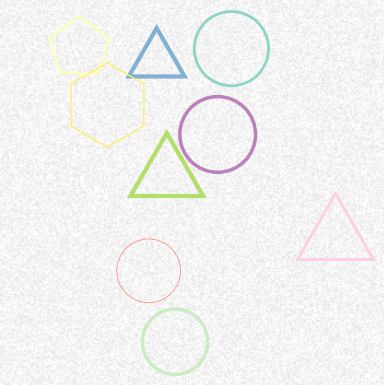[{"shape": "circle", "thickness": 2, "radius": 0.48, "center": [0.601, 0.874]}, {"shape": "pentagon", "thickness": 1.5, "radius": 0.41, "center": [0.206, 0.876]}, {"shape": "circle", "thickness": 0.5, "radius": 0.41, "center": [0.386, 0.297]}, {"shape": "triangle", "thickness": 3, "radius": 0.42, "center": [0.407, 0.843]}, {"shape": "triangle", "thickness": 3, "radius": 0.54, "center": [0.433, 0.545]}, {"shape": "triangle", "thickness": 2, "radius": 0.57, "center": [0.871, 0.383]}, {"shape": "circle", "thickness": 2.5, "radius": 0.49, "center": [0.565, 0.651]}, {"shape": "circle", "thickness": 2.5, "radius": 0.42, "center": [0.455, 0.112]}, {"shape": "hexagon", "thickness": 1, "radius": 0.55, "center": [0.279, 0.727]}]